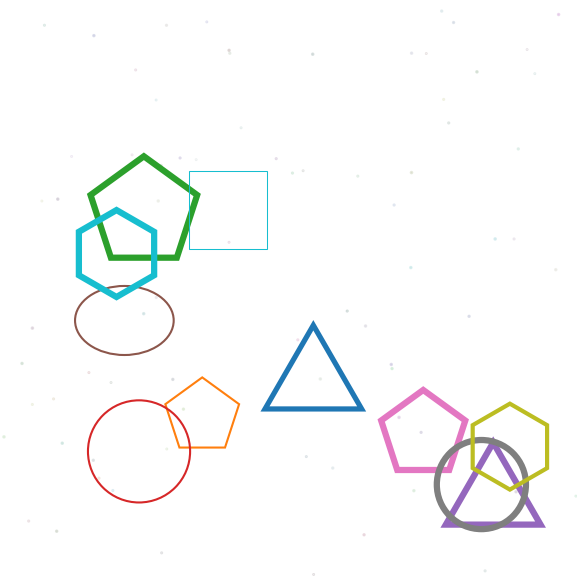[{"shape": "triangle", "thickness": 2.5, "radius": 0.48, "center": [0.543, 0.339]}, {"shape": "pentagon", "thickness": 1, "radius": 0.34, "center": [0.35, 0.278]}, {"shape": "pentagon", "thickness": 3, "radius": 0.49, "center": [0.249, 0.631]}, {"shape": "circle", "thickness": 1, "radius": 0.44, "center": [0.241, 0.217]}, {"shape": "triangle", "thickness": 3, "radius": 0.47, "center": [0.854, 0.138]}, {"shape": "oval", "thickness": 1, "radius": 0.43, "center": [0.215, 0.444]}, {"shape": "pentagon", "thickness": 3, "radius": 0.38, "center": [0.733, 0.247]}, {"shape": "circle", "thickness": 3, "radius": 0.39, "center": [0.834, 0.16]}, {"shape": "hexagon", "thickness": 2, "radius": 0.37, "center": [0.883, 0.226]}, {"shape": "square", "thickness": 0.5, "radius": 0.34, "center": [0.395, 0.636]}, {"shape": "hexagon", "thickness": 3, "radius": 0.38, "center": [0.202, 0.56]}]